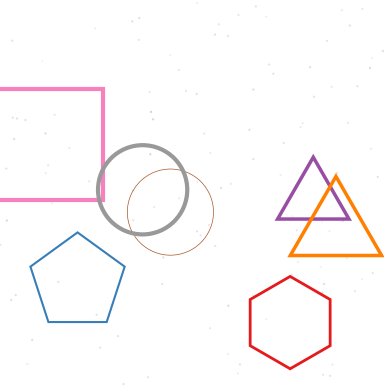[{"shape": "hexagon", "thickness": 2, "radius": 0.6, "center": [0.754, 0.162]}, {"shape": "pentagon", "thickness": 1.5, "radius": 0.64, "center": [0.201, 0.268]}, {"shape": "triangle", "thickness": 2.5, "radius": 0.54, "center": [0.814, 0.485]}, {"shape": "triangle", "thickness": 2.5, "radius": 0.68, "center": [0.873, 0.405]}, {"shape": "circle", "thickness": 0.5, "radius": 0.56, "center": [0.443, 0.449]}, {"shape": "square", "thickness": 3, "radius": 0.72, "center": [0.124, 0.625]}, {"shape": "circle", "thickness": 3, "radius": 0.58, "center": [0.37, 0.507]}]